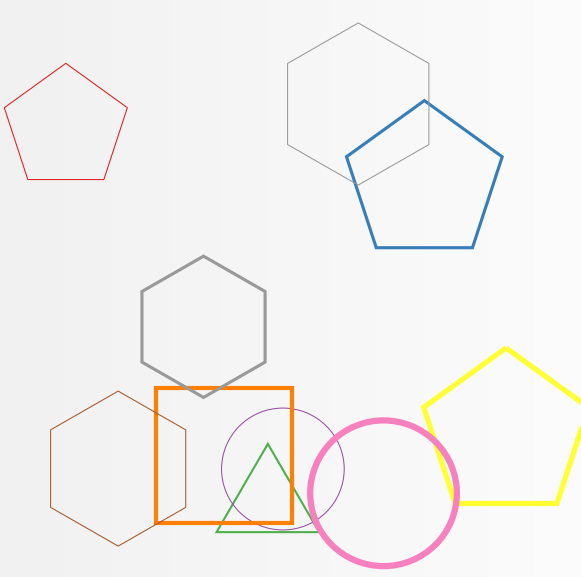[{"shape": "pentagon", "thickness": 0.5, "radius": 0.56, "center": [0.113, 0.778]}, {"shape": "pentagon", "thickness": 1.5, "radius": 0.7, "center": [0.73, 0.684]}, {"shape": "triangle", "thickness": 1, "radius": 0.51, "center": [0.461, 0.129]}, {"shape": "circle", "thickness": 0.5, "radius": 0.53, "center": [0.487, 0.187]}, {"shape": "square", "thickness": 2, "radius": 0.58, "center": [0.385, 0.21]}, {"shape": "pentagon", "thickness": 2.5, "radius": 0.74, "center": [0.871, 0.248]}, {"shape": "hexagon", "thickness": 0.5, "radius": 0.67, "center": [0.203, 0.188]}, {"shape": "circle", "thickness": 3, "radius": 0.63, "center": [0.66, 0.145]}, {"shape": "hexagon", "thickness": 0.5, "radius": 0.7, "center": [0.616, 0.819]}, {"shape": "hexagon", "thickness": 1.5, "radius": 0.61, "center": [0.35, 0.433]}]